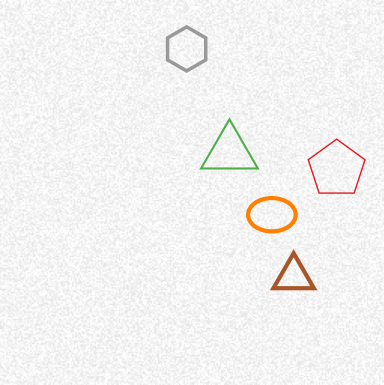[{"shape": "pentagon", "thickness": 1, "radius": 0.39, "center": [0.874, 0.561]}, {"shape": "triangle", "thickness": 1.5, "radius": 0.43, "center": [0.596, 0.605]}, {"shape": "oval", "thickness": 3, "radius": 0.31, "center": [0.706, 0.442]}, {"shape": "triangle", "thickness": 3, "radius": 0.3, "center": [0.763, 0.282]}, {"shape": "hexagon", "thickness": 2.5, "radius": 0.29, "center": [0.485, 0.873]}]